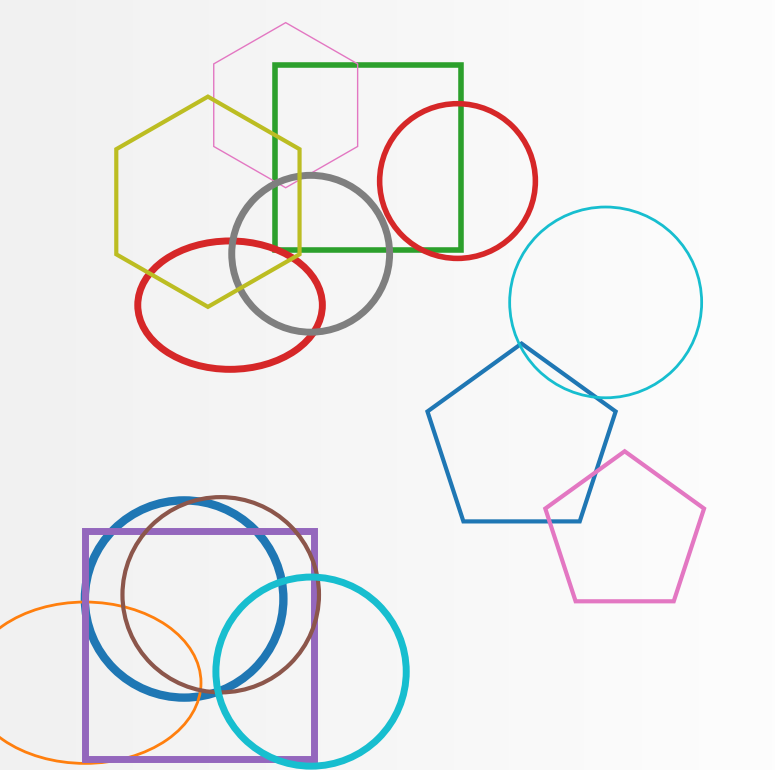[{"shape": "circle", "thickness": 3, "radius": 0.64, "center": [0.238, 0.222]}, {"shape": "pentagon", "thickness": 1.5, "radius": 0.64, "center": [0.673, 0.426]}, {"shape": "oval", "thickness": 1, "radius": 0.75, "center": [0.11, 0.113]}, {"shape": "square", "thickness": 2, "radius": 0.6, "center": [0.475, 0.795]}, {"shape": "oval", "thickness": 2.5, "radius": 0.6, "center": [0.297, 0.604]}, {"shape": "circle", "thickness": 2, "radius": 0.5, "center": [0.59, 0.765]}, {"shape": "square", "thickness": 2.5, "radius": 0.74, "center": [0.257, 0.162]}, {"shape": "circle", "thickness": 1.5, "radius": 0.63, "center": [0.285, 0.228]}, {"shape": "hexagon", "thickness": 0.5, "radius": 0.54, "center": [0.369, 0.863]}, {"shape": "pentagon", "thickness": 1.5, "radius": 0.54, "center": [0.806, 0.306]}, {"shape": "circle", "thickness": 2.5, "radius": 0.51, "center": [0.401, 0.67]}, {"shape": "hexagon", "thickness": 1.5, "radius": 0.68, "center": [0.268, 0.738]}, {"shape": "circle", "thickness": 1, "radius": 0.62, "center": [0.781, 0.607]}, {"shape": "circle", "thickness": 2.5, "radius": 0.61, "center": [0.401, 0.128]}]